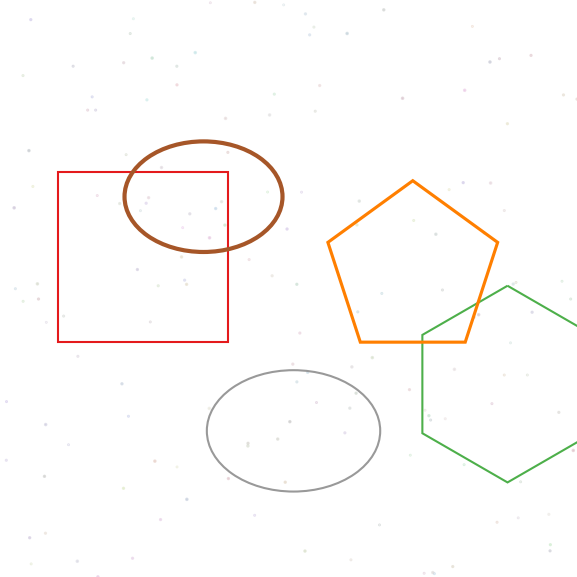[{"shape": "square", "thickness": 1, "radius": 0.73, "center": [0.248, 0.554]}, {"shape": "hexagon", "thickness": 1, "radius": 0.85, "center": [0.879, 0.334]}, {"shape": "pentagon", "thickness": 1.5, "radius": 0.77, "center": [0.715, 0.532]}, {"shape": "oval", "thickness": 2, "radius": 0.68, "center": [0.352, 0.659]}, {"shape": "oval", "thickness": 1, "radius": 0.75, "center": [0.508, 0.253]}]